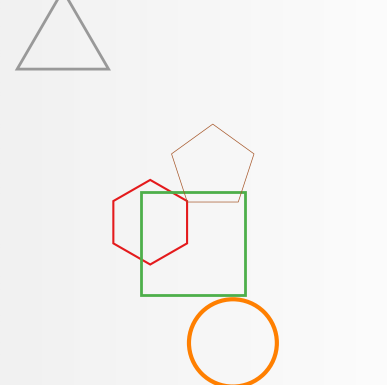[{"shape": "hexagon", "thickness": 1.5, "radius": 0.55, "center": [0.388, 0.423]}, {"shape": "square", "thickness": 2, "radius": 0.67, "center": [0.499, 0.367]}, {"shape": "circle", "thickness": 3, "radius": 0.57, "center": [0.601, 0.109]}, {"shape": "pentagon", "thickness": 0.5, "radius": 0.56, "center": [0.549, 0.566]}, {"shape": "triangle", "thickness": 2, "radius": 0.68, "center": [0.162, 0.889]}]